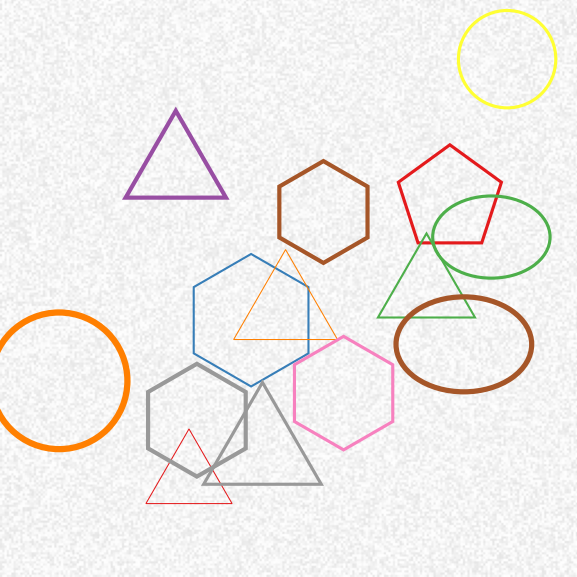[{"shape": "pentagon", "thickness": 1.5, "radius": 0.47, "center": [0.779, 0.654]}, {"shape": "triangle", "thickness": 0.5, "radius": 0.43, "center": [0.327, 0.17]}, {"shape": "hexagon", "thickness": 1, "radius": 0.57, "center": [0.435, 0.445]}, {"shape": "triangle", "thickness": 1, "radius": 0.49, "center": [0.739, 0.498]}, {"shape": "oval", "thickness": 1.5, "radius": 0.51, "center": [0.851, 0.589]}, {"shape": "triangle", "thickness": 2, "radius": 0.5, "center": [0.304, 0.707]}, {"shape": "circle", "thickness": 3, "radius": 0.59, "center": [0.102, 0.34]}, {"shape": "triangle", "thickness": 0.5, "radius": 0.52, "center": [0.494, 0.463]}, {"shape": "circle", "thickness": 1.5, "radius": 0.42, "center": [0.878, 0.897]}, {"shape": "oval", "thickness": 2.5, "radius": 0.59, "center": [0.803, 0.403]}, {"shape": "hexagon", "thickness": 2, "radius": 0.44, "center": [0.56, 0.632]}, {"shape": "hexagon", "thickness": 1.5, "radius": 0.49, "center": [0.595, 0.318]}, {"shape": "hexagon", "thickness": 2, "radius": 0.49, "center": [0.341, 0.272]}, {"shape": "triangle", "thickness": 1.5, "radius": 0.59, "center": [0.454, 0.219]}]